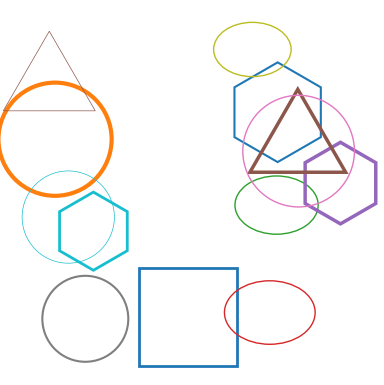[{"shape": "square", "thickness": 2, "radius": 0.63, "center": [0.488, 0.176]}, {"shape": "hexagon", "thickness": 1.5, "radius": 0.65, "center": [0.721, 0.708]}, {"shape": "circle", "thickness": 3, "radius": 0.74, "center": [0.143, 0.638]}, {"shape": "oval", "thickness": 1, "radius": 0.54, "center": [0.718, 0.467]}, {"shape": "oval", "thickness": 1, "radius": 0.59, "center": [0.701, 0.188]}, {"shape": "hexagon", "thickness": 2.5, "radius": 0.53, "center": [0.884, 0.524]}, {"shape": "triangle", "thickness": 2.5, "radius": 0.72, "center": [0.773, 0.624]}, {"shape": "triangle", "thickness": 0.5, "radius": 0.69, "center": [0.128, 0.781]}, {"shape": "circle", "thickness": 1, "radius": 0.72, "center": [0.776, 0.607]}, {"shape": "circle", "thickness": 1.5, "radius": 0.56, "center": [0.222, 0.172]}, {"shape": "oval", "thickness": 1, "radius": 0.5, "center": [0.656, 0.871]}, {"shape": "hexagon", "thickness": 2, "radius": 0.51, "center": [0.243, 0.4]}, {"shape": "circle", "thickness": 0.5, "radius": 0.6, "center": [0.177, 0.436]}]